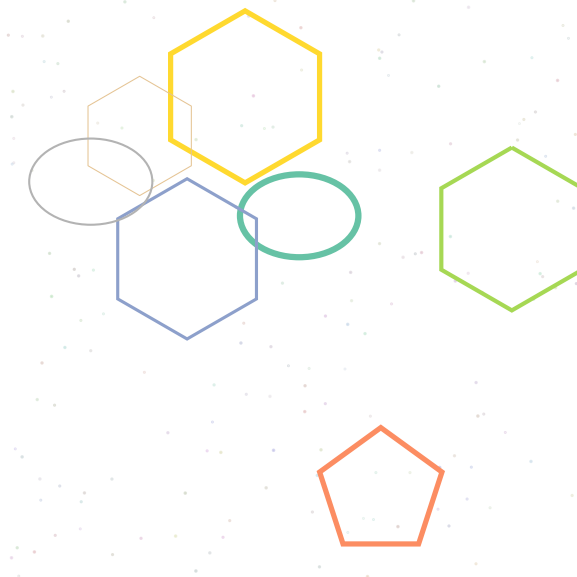[{"shape": "oval", "thickness": 3, "radius": 0.51, "center": [0.518, 0.625]}, {"shape": "pentagon", "thickness": 2.5, "radius": 0.56, "center": [0.659, 0.147]}, {"shape": "hexagon", "thickness": 1.5, "radius": 0.69, "center": [0.324, 0.551]}, {"shape": "hexagon", "thickness": 2, "radius": 0.7, "center": [0.886, 0.603]}, {"shape": "hexagon", "thickness": 2.5, "radius": 0.74, "center": [0.424, 0.831]}, {"shape": "hexagon", "thickness": 0.5, "radius": 0.52, "center": [0.242, 0.764]}, {"shape": "oval", "thickness": 1, "radius": 0.53, "center": [0.157, 0.685]}]